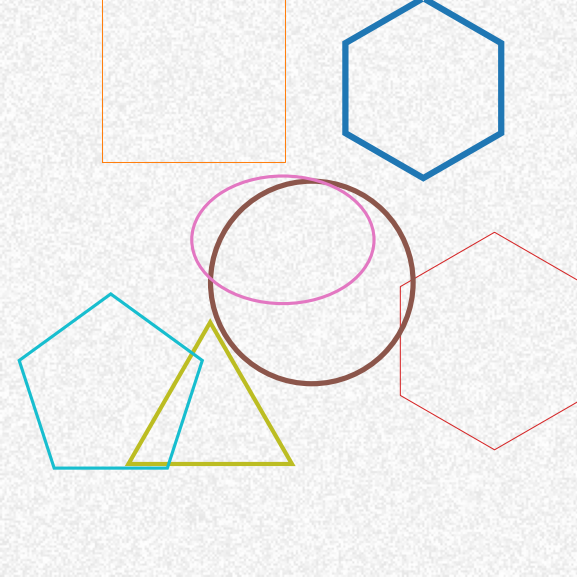[{"shape": "hexagon", "thickness": 3, "radius": 0.78, "center": [0.733, 0.847]}, {"shape": "square", "thickness": 0.5, "radius": 0.79, "center": [0.336, 0.878]}, {"shape": "hexagon", "thickness": 0.5, "radius": 0.94, "center": [0.856, 0.409]}, {"shape": "circle", "thickness": 2.5, "radius": 0.88, "center": [0.54, 0.51]}, {"shape": "oval", "thickness": 1.5, "radius": 0.79, "center": [0.49, 0.584]}, {"shape": "triangle", "thickness": 2, "radius": 0.82, "center": [0.364, 0.277]}, {"shape": "pentagon", "thickness": 1.5, "radius": 0.83, "center": [0.192, 0.323]}]